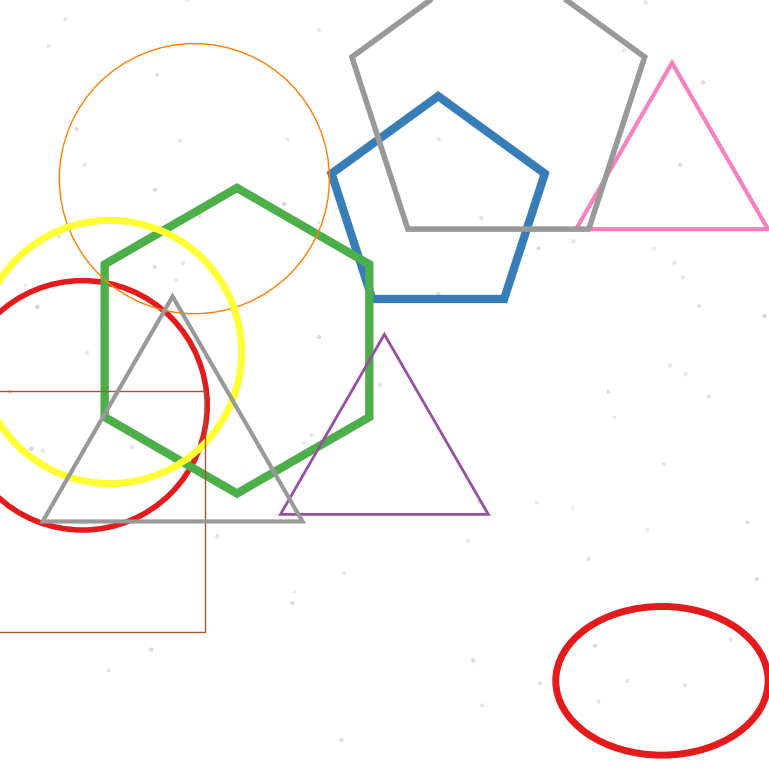[{"shape": "circle", "thickness": 2, "radius": 0.81, "center": [0.107, 0.474]}, {"shape": "oval", "thickness": 2.5, "radius": 0.69, "center": [0.86, 0.116]}, {"shape": "pentagon", "thickness": 3, "radius": 0.73, "center": [0.569, 0.73]}, {"shape": "hexagon", "thickness": 3, "radius": 0.99, "center": [0.308, 0.558]}, {"shape": "triangle", "thickness": 1, "radius": 0.78, "center": [0.499, 0.41]}, {"shape": "circle", "thickness": 0.5, "radius": 0.88, "center": [0.252, 0.768]}, {"shape": "circle", "thickness": 2.5, "radius": 0.85, "center": [0.143, 0.543]}, {"shape": "square", "thickness": 0.5, "radius": 0.78, "center": [0.11, 0.336]}, {"shape": "triangle", "thickness": 1.5, "radius": 0.72, "center": [0.873, 0.774]}, {"shape": "triangle", "thickness": 1.5, "radius": 0.97, "center": [0.224, 0.42]}, {"shape": "pentagon", "thickness": 2, "radius": 1.0, "center": [0.647, 0.864]}]